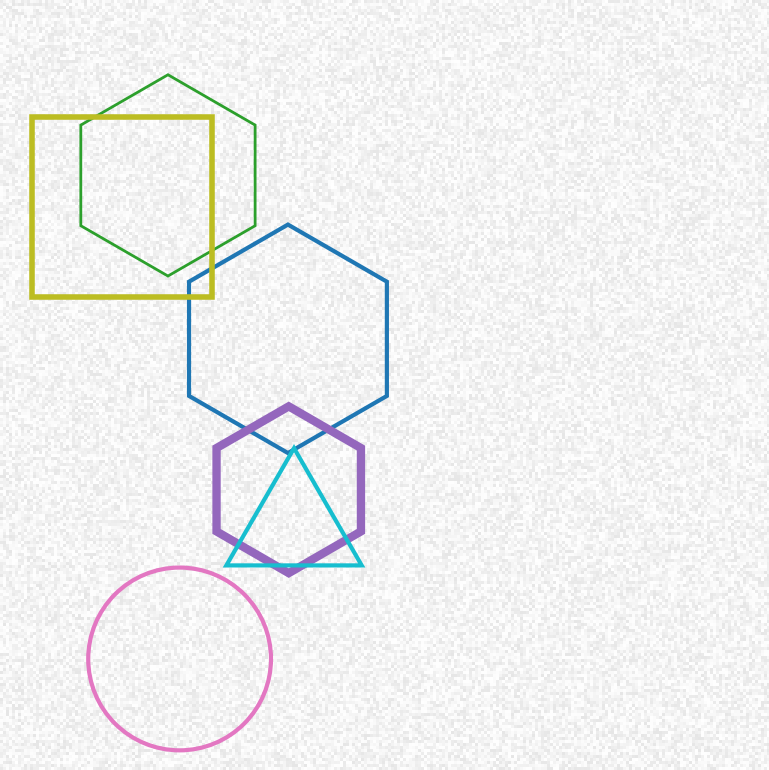[{"shape": "hexagon", "thickness": 1.5, "radius": 0.74, "center": [0.374, 0.56]}, {"shape": "hexagon", "thickness": 1, "radius": 0.65, "center": [0.218, 0.772]}, {"shape": "hexagon", "thickness": 3, "radius": 0.54, "center": [0.375, 0.364]}, {"shape": "circle", "thickness": 1.5, "radius": 0.59, "center": [0.233, 0.144]}, {"shape": "square", "thickness": 2, "radius": 0.58, "center": [0.159, 0.731]}, {"shape": "triangle", "thickness": 1.5, "radius": 0.51, "center": [0.382, 0.316]}]